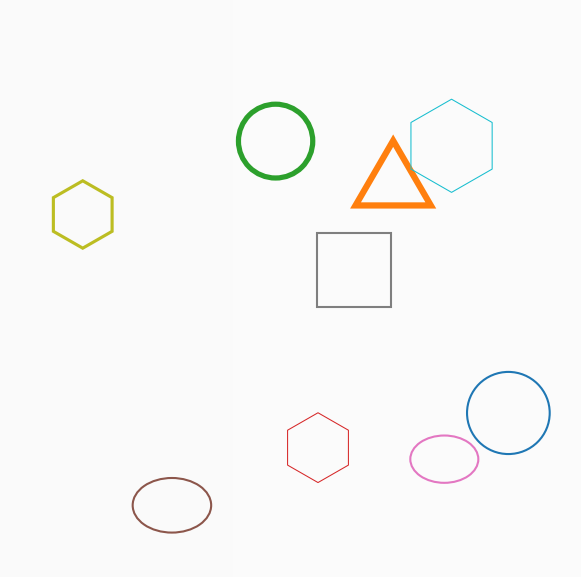[{"shape": "circle", "thickness": 1, "radius": 0.36, "center": [0.875, 0.284]}, {"shape": "triangle", "thickness": 3, "radius": 0.37, "center": [0.676, 0.681]}, {"shape": "circle", "thickness": 2.5, "radius": 0.32, "center": [0.474, 0.755]}, {"shape": "hexagon", "thickness": 0.5, "radius": 0.3, "center": [0.547, 0.224]}, {"shape": "oval", "thickness": 1, "radius": 0.34, "center": [0.296, 0.124]}, {"shape": "oval", "thickness": 1, "radius": 0.29, "center": [0.764, 0.204]}, {"shape": "square", "thickness": 1, "radius": 0.32, "center": [0.609, 0.532]}, {"shape": "hexagon", "thickness": 1.5, "radius": 0.29, "center": [0.142, 0.628]}, {"shape": "hexagon", "thickness": 0.5, "radius": 0.4, "center": [0.777, 0.747]}]